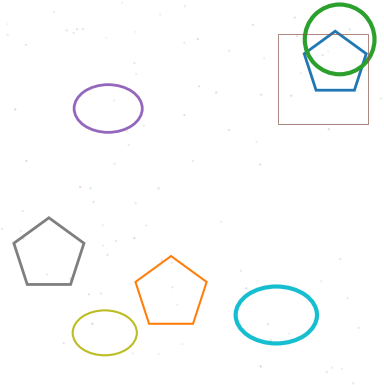[{"shape": "pentagon", "thickness": 2, "radius": 0.42, "center": [0.871, 0.834]}, {"shape": "pentagon", "thickness": 1.5, "radius": 0.49, "center": [0.444, 0.238]}, {"shape": "circle", "thickness": 3, "radius": 0.45, "center": [0.882, 0.898]}, {"shape": "oval", "thickness": 2, "radius": 0.44, "center": [0.281, 0.718]}, {"shape": "square", "thickness": 0.5, "radius": 0.58, "center": [0.839, 0.795]}, {"shape": "pentagon", "thickness": 2, "radius": 0.48, "center": [0.127, 0.339]}, {"shape": "oval", "thickness": 1.5, "radius": 0.42, "center": [0.272, 0.135]}, {"shape": "oval", "thickness": 3, "radius": 0.53, "center": [0.718, 0.182]}]